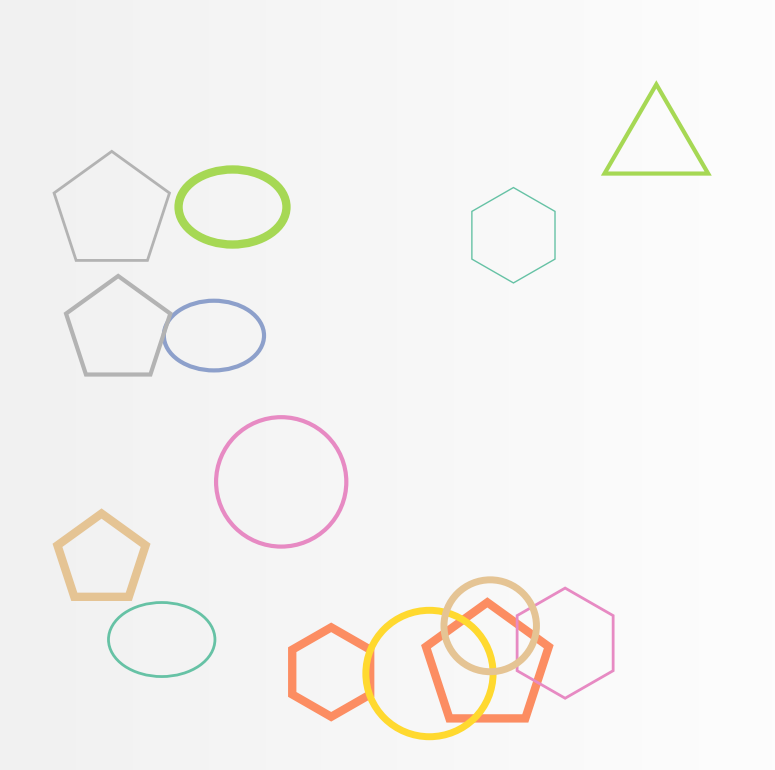[{"shape": "hexagon", "thickness": 0.5, "radius": 0.31, "center": [0.663, 0.694]}, {"shape": "oval", "thickness": 1, "radius": 0.34, "center": [0.209, 0.169]}, {"shape": "pentagon", "thickness": 3, "radius": 0.42, "center": [0.629, 0.134]}, {"shape": "hexagon", "thickness": 3, "radius": 0.29, "center": [0.427, 0.127]}, {"shape": "oval", "thickness": 1.5, "radius": 0.32, "center": [0.276, 0.564]}, {"shape": "hexagon", "thickness": 1, "radius": 0.36, "center": [0.729, 0.165]}, {"shape": "circle", "thickness": 1.5, "radius": 0.42, "center": [0.363, 0.374]}, {"shape": "triangle", "thickness": 1.5, "radius": 0.39, "center": [0.847, 0.813]}, {"shape": "oval", "thickness": 3, "radius": 0.35, "center": [0.3, 0.731]}, {"shape": "circle", "thickness": 2.5, "radius": 0.41, "center": [0.554, 0.125]}, {"shape": "circle", "thickness": 2.5, "radius": 0.3, "center": [0.633, 0.187]}, {"shape": "pentagon", "thickness": 3, "radius": 0.3, "center": [0.131, 0.273]}, {"shape": "pentagon", "thickness": 1.5, "radius": 0.35, "center": [0.152, 0.571]}, {"shape": "pentagon", "thickness": 1, "radius": 0.39, "center": [0.144, 0.725]}]